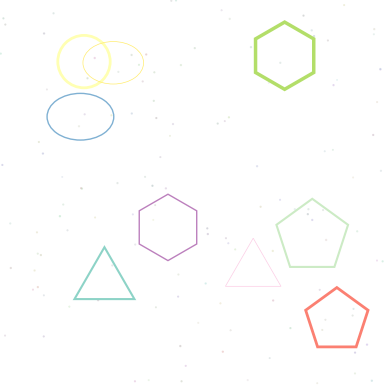[{"shape": "triangle", "thickness": 1.5, "radius": 0.45, "center": [0.271, 0.268]}, {"shape": "circle", "thickness": 2, "radius": 0.34, "center": [0.218, 0.84]}, {"shape": "pentagon", "thickness": 2, "radius": 0.43, "center": [0.875, 0.168]}, {"shape": "oval", "thickness": 1, "radius": 0.43, "center": [0.209, 0.697]}, {"shape": "hexagon", "thickness": 2.5, "radius": 0.44, "center": [0.739, 0.855]}, {"shape": "triangle", "thickness": 0.5, "radius": 0.42, "center": [0.658, 0.298]}, {"shape": "hexagon", "thickness": 1, "radius": 0.43, "center": [0.436, 0.409]}, {"shape": "pentagon", "thickness": 1.5, "radius": 0.49, "center": [0.811, 0.386]}, {"shape": "oval", "thickness": 0.5, "radius": 0.39, "center": [0.294, 0.837]}]